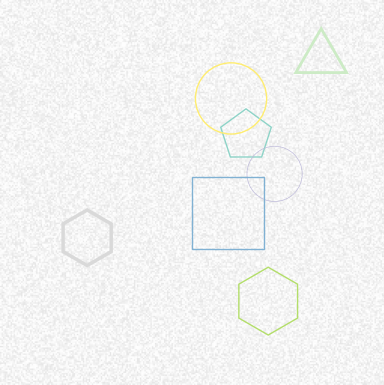[{"shape": "pentagon", "thickness": 1, "radius": 0.35, "center": [0.639, 0.648]}, {"shape": "circle", "thickness": 0.5, "radius": 0.36, "center": [0.713, 0.548]}, {"shape": "square", "thickness": 1, "radius": 0.47, "center": [0.593, 0.447]}, {"shape": "hexagon", "thickness": 1, "radius": 0.44, "center": [0.697, 0.218]}, {"shape": "hexagon", "thickness": 2.5, "radius": 0.36, "center": [0.226, 0.382]}, {"shape": "triangle", "thickness": 2, "radius": 0.38, "center": [0.834, 0.85]}, {"shape": "circle", "thickness": 1, "radius": 0.46, "center": [0.6, 0.744]}]